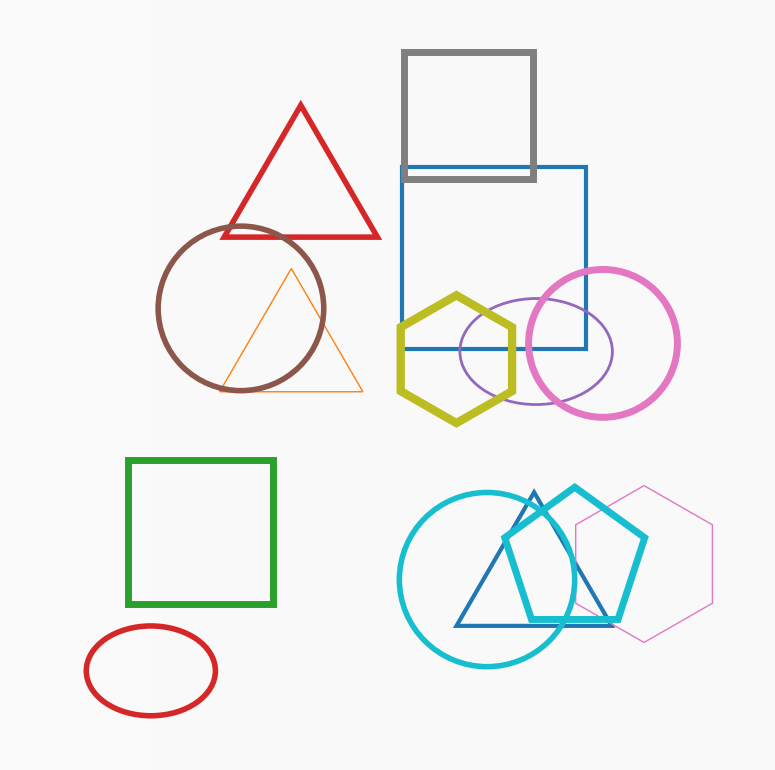[{"shape": "square", "thickness": 1.5, "radius": 0.59, "center": [0.637, 0.665]}, {"shape": "triangle", "thickness": 1.5, "radius": 0.58, "center": [0.689, 0.245]}, {"shape": "triangle", "thickness": 0.5, "radius": 0.53, "center": [0.376, 0.545]}, {"shape": "square", "thickness": 2.5, "radius": 0.47, "center": [0.259, 0.309]}, {"shape": "triangle", "thickness": 2, "radius": 0.57, "center": [0.388, 0.749]}, {"shape": "oval", "thickness": 2, "radius": 0.42, "center": [0.195, 0.129]}, {"shape": "oval", "thickness": 1, "radius": 0.49, "center": [0.692, 0.543]}, {"shape": "circle", "thickness": 2, "radius": 0.53, "center": [0.311, 0.599]}, {"shape": "circle", "thickness": 2.5, "radius": 0.48, "center": [0.778, 0.554]}, {"shape": "hexagon", "thickness": 0.5, "radius": 0.51, "center": [0.831, 0.267]}, {"shape": "square", "thickness": 2.5, "radius": 0.41, "center": [0.604, 0.85]}, {"shape": "hexagon", "thickness": 3, "radius": 0.41, "center": [0.589, 0.534]}, {"shape": "circle", "thickness": 2, "radius": 0.57, "center": [0.628, 0.247]}, {"shape": "pentagon", "thickness": 2.5, "radius": 0.47, "center": [0.742, 0.272]}]